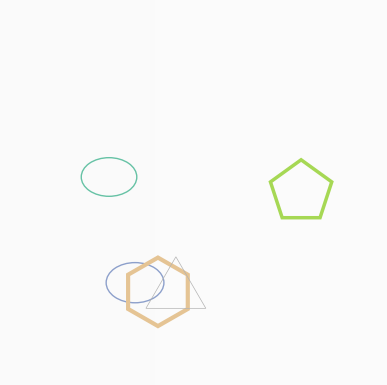[{"shape": "oval", "thickness": 1, "radius": 0.36, "center": [0.281, 0.54]}, {"shape": "oval", "thickness": 1, "radius": 0.37, "center": [0.348, 0.266]}, {"shape": "pentagon", "thickness": 2.5, "radius": 0.42, "center": [0.777, 0.502]}, {"shape": "hexagon", "thickness": 3, "radius": 0.44, "center": [0.408, 0.242]}, {"shape": "triangle", "thickness": 0.5, "radius": 0.45, "center": [0.454, 0.244]}]